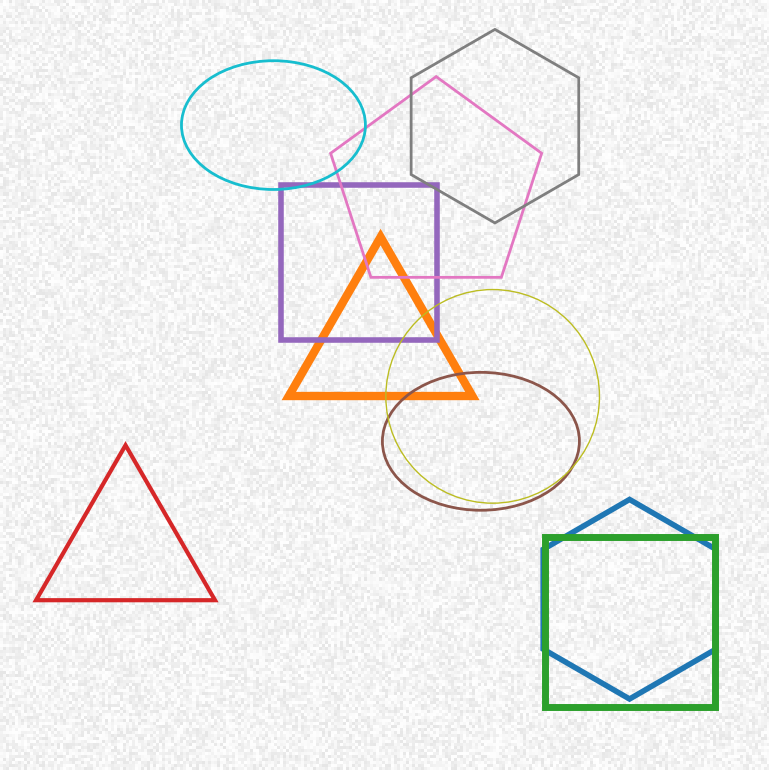[{"shape": "hexagon", "thickness": 2, "radius": 0.65, "center": [0.818, 0.222]}, {"shape": "triangle", "thickness": 3, "radius": 0.69, "center": [0.494, 0.555]}, {"shape": "square", "thickness": 2.5, "radius": 0.55, "center": [0.818, 0.192]}, {"shape": "triangle", "thickness": 1.5, "radius": 0.67, "center": [0.163, 0.288]}, {"shape": "square", "thickness": 2, "radius": 0.51, "center": [0.466, 0.659]}, {"shape": "oval", "thickness": 1, "radius": 0.64, "center": [0.625, 0.427]}, {"shape": "pentagon", "thickness": 1, "radius": 0.72, "center": [0.566, 0.756]}, {"shape": "hexagon", "thickness": 1, "radius": 0.63, "center": [0.643, 0.836]}, {"shape": "circle", "thickness": 0.5, "radius": 0.69, "center": [0.64, 0.485]}, {"shape": "oval", "thickness": 1, "radius": 0.6, "center": [0.355, 0.838]}]